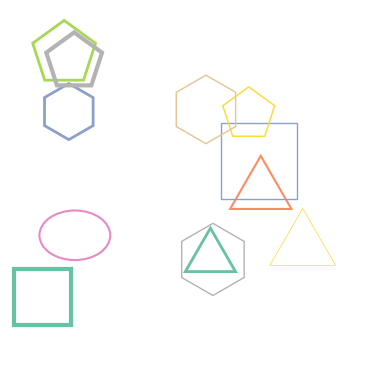[{"shape": "square", "thickness": 3, "radius": 0.37, "center": [0.11, 0.229]}, {"shape": "triangle", "thickness": 2, "radius": 0.38, "center": [0.547, 0.332]}, {"shape": "triangle", "thickness": 1.5, "radius": 0.46, "center": [0.677, 0.503]}, {"shape": "square", "thickness": 1, "radius": 0.49, "center": [0.673, 0.582]}, {"shape": "hexagon", "thickness": 2, "radius": 0.36, "center": [0.179, 0.71]}, {"shape": "oval", "thickness": 1.5, "radius": 0.46, "center": [0.194, 0.389]}, {"shape": "pentagon", "thickness": 2, "radius": 0.43, "center": [0.167, 0.861]}, {"shape": "pentagon", "thickness": 1, "radius": 0.35, "center": [0.646, 0.703]}, {"shape": "triangle", "thickness": 0.5, "radius": 0.49, "center": [0.786, 0.36]}, {"shape": "hexagon", "thickness": 1, "radius": 0.44, "center": [0.535, 0.716]}, {"shape": "hexagon", "thickness": 1, "radius": 0.47, "center": [0.553, 0.326]}, {"shape": "pentagon", "thickness": 3, "radius": 0.38, "center": [0.193, 0.84]}]